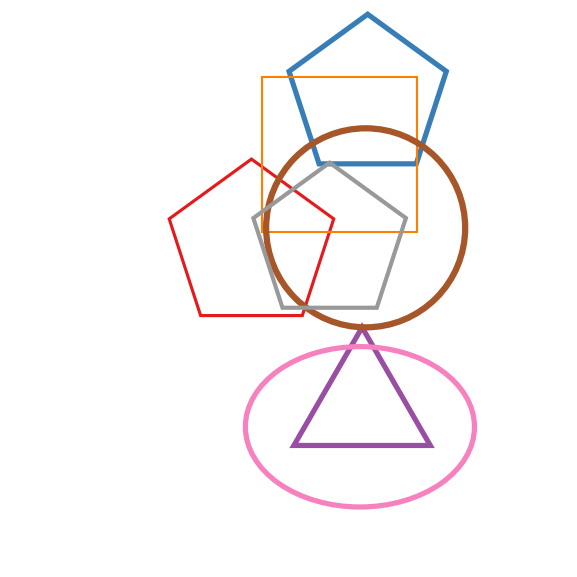[{"shape": "pentagon", "thickness": 1.5, "radius": 0.75, "center": [0.435, 0.574]}, {"shape": "pentagon", "thickness": 2.5, "radius": 0.72, "center": [0.637, 0.831]}, {"shape": "triangle", "thickness": 2.5, "radius": 0.68, "center": [0.627, 0.296]}, {"shape": "square", "thickness": 1, "radius": 0.67, "center": [0.588, 0.732]}, {"shape": "circle", "thickness": 3, "radius": 0.86, "center": [0.633, 0.605]}, {"shape": "oval", "thickness": 2.5, "radius": 0.99, "center": [0.623, 0.26]}, {"shape": "pentagon", "thickness": 2, "radius": 0.69, "center": [0.571, 0.579]}]